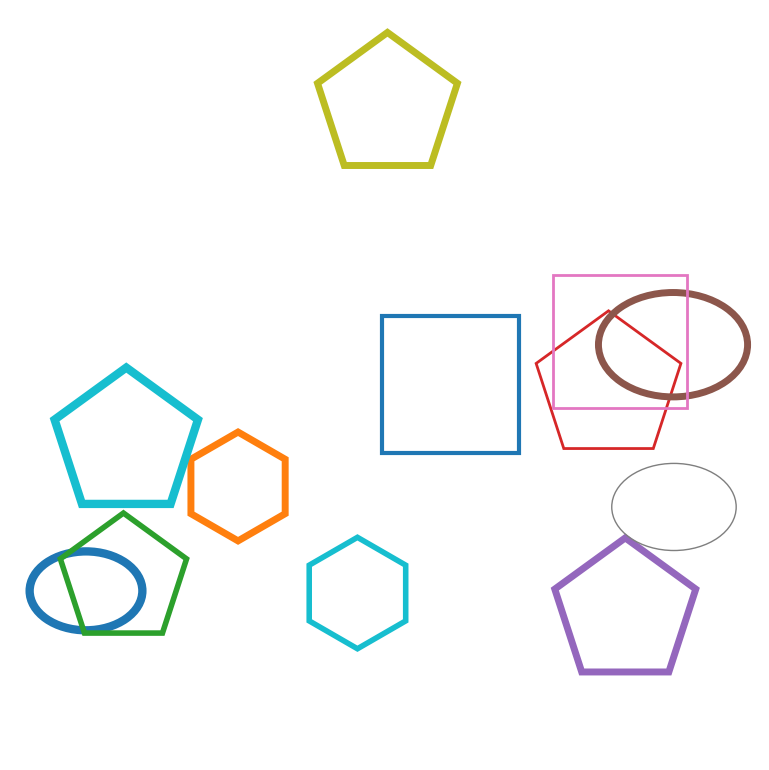[{"shape": "square", "thickness": 1.5, "radius": 0.45, "center": [0.585, 0.501]}, {"shape": "oval", "thickness": 3, "radius": 0.37, "center": [0.112, 0.233]}, {"shape": "hexagon", "thickness": 2.5, "radius": 0.35, "center": [0.309, 0.368]}, {"shape": "pentagon", "thickness": 2, "radius": 0.43, "center": [0.16, 0.248]}, {"shape": "pentagon", "thickness": 1, "radius": 0.49, "center": [0.79, 0.497]}, {"shape": "pentagon", "thickness": 2.5, "radius": 0.48, "center": [0.812, 0.205]}, {"shape": "oval", "thickness": 2.5, "radius": 0.48, "center": [0.874, 0.552]}, {"shape": "square", "thickness": 1, "radius": 0.43, "center": [0.805, 0.556]}, {"shape": "oval", "thickness": 0.5, "radius": 0.4, "center": [0.875, 0.342]}, {"shape": "pentagon", "thickness": 2.5, "radius": 0.48, "center": [0.503, 0.862]}, {"shape": "pentagon", "thickness": 3, "radius": 0.49, "center": [0.164, 0.425]}, {"shape": "hexagon", "thickness": 2, "radius": 0.36, "center": [0.464, 0.23]}]